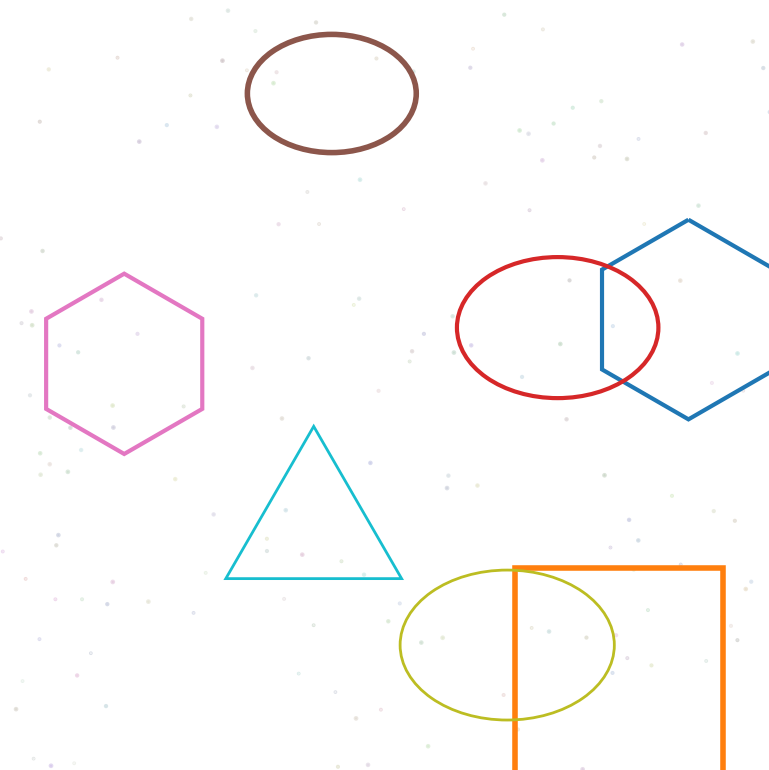[{"shape": "hexagon", "thickness": 1.5, "radius": 0.65, "center": [0.894, 0.585]}, {"shape": "square", "thickness": 2, "radius": 0.68, "center": [0.804, 0.127]}, {"shape": "oval", "thickness": 1.5, "radius": 0.65, "center": [0.724, 0.575]}, {"shape": "oval", "thickness": 2, "radius": 0.55, "center": [0.431, 0.879]}, {"shape": "hexagon", "thickness": 1.5, "radius": 0.59, "center": [0.161, 0.527]}, {"shape": "oval", "thickness": 1, "radius": 0.7, "center": [0.659, 0.162]}, {"shape": "triangle", "thickness": 1, "radius": 0.66, "center": [0.407, 0.314]}]